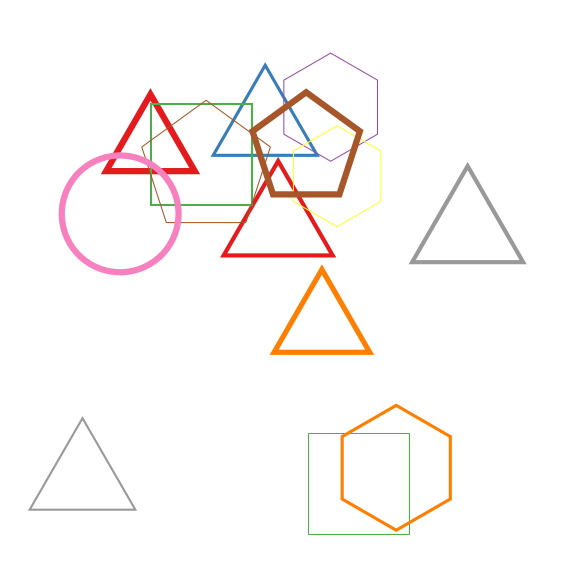[{"shape": "triangle", "thickness": 3, "radius": 0.44, "center": [0.261, 0.747]}, {"shape": "triangle", "thickness": 2, "radius": 0.54, "center": [0.482, 0.611]}, {"shape": "triangle", "thickness": 1.5, "radius": 0.52, "center": [0.459, 0.782]}, {"shape": "square", "thickness": 0.5, "radius": 0.43, "center": [0.621, 0.162]}, {"shape": "square", "thickness": 1, "radius": 0.43, "center": [0.349, 0.732]}, {"shape": "hexagon", "thickness": 0.5, "radius": 0.47, "center": [0.573, 0.814]}, {"shape": "hexagon", "thickness": 1.5, "radius": 0.54, "center": [0.686, 0.189]}, {"shape": "triangle", "thickness": 2.5, "radius": 0.48, "center": [0.557, 0.437]}, {"shape": "hexagon", "thickness": 0.5, "radius": 0.44, "center": [0.584, 0.694]}, {"shape": "pentagon", "thickness": 0.5, "radius": 0.59, "center": [0.357, 0.708]}, {"shape": "pentagon", "thickness": 3, "radius": 0.49, "center": [0.53, 0.742]}, {"shape": "circle", "thickness": 3, "radius": 0.51, "center": [0.208, 0.629]}, {"shape": "triangle", "thickness": 1, "radius": 0.53, "center": [0.143, 0.169]}, {"shape": "triangle", "thickness": 2, "radius": 0.55, "center": [0.81, 0.601]}]